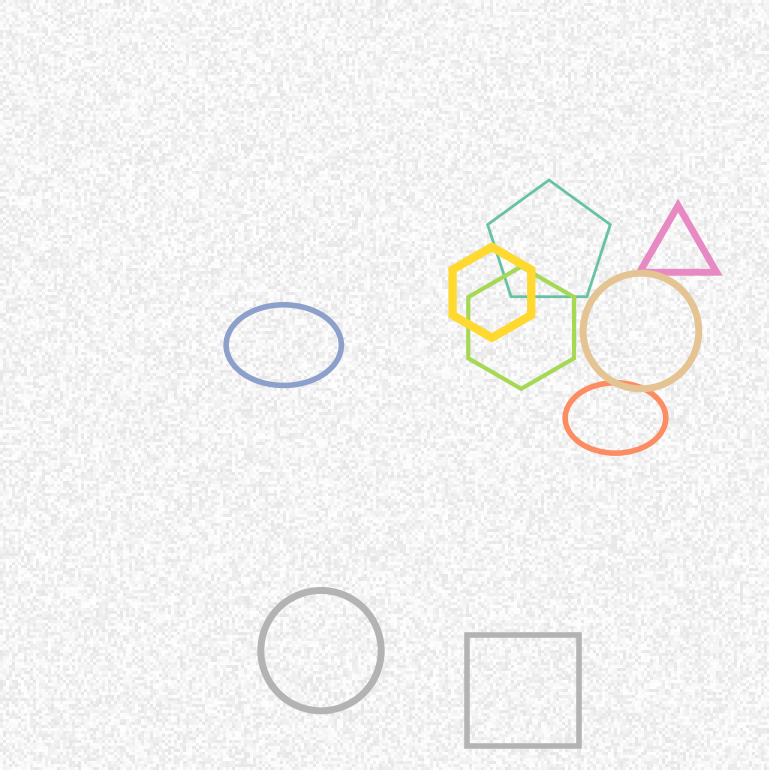[{"shape": "pentagon", "thickness": 1, "radius": 0.42, "center": [0.713, 0.682]}, {"shape": "oval", "thickness": 2, "radius": 0.33, "center": [0.799, 0.457]}, {"shape": "oval", "thickness": 2, "radius": 0.37, "center": [0.368, 0.552]}, {"shape": "triangle", "thickness": 2.5, "radius": 0.29, "center": [0.881, 0.675]}, {"shape": "hexagon", "thickness": 1.5, "radius": 0.4, "center": [0.677, 0.574]}, {"shape": "hexagon", "thickness": 3, "radius": 0.29, "center": [0.639, 0.62]}, {"shape": "circle", "thickness": 2.5, "radius": 0.38, "center": [0.832, 0.57]}, {"shape": "circle", "thickness": 2.5, "radius": 0.39, "center": [0.417, 0.155]}, {"shape": "square", "thickness": 2, "radius": 0.36, "center": [0.679, 0.104]}]